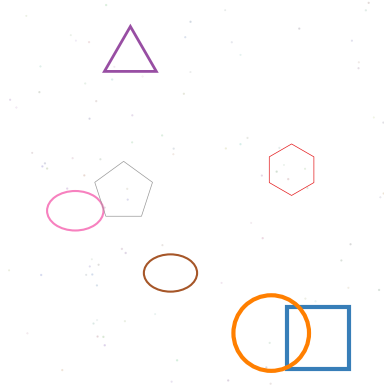[{"shape": "hexagon", "thickness": 0.5, "radius": 0.33, "center": [0.757, 0.559]}, {"shape": "square", "thickness": 3, "radius": 0.41, "center": [0.826, 0.122]}, {"shape": "triangle", "thickness": 2, "radius": 0.39, "center": [0.339, 0.853]}, {"shape": "circle", "thickness": 3, "radius": 0.49, "center": [0.704, 0.135]}, {"shape": "oval", "thickness": 1.5, "radius": 0.35, "center": [0.443, 0.291]}, {"shape": "oval", "thickness": 1.5, "radius": 0.37, "center": [0.195, 0.453]}, {"shape": "pentagon", "thickness": 0.5, "radius": 0.39, "center": [0.321, 0.502]}]